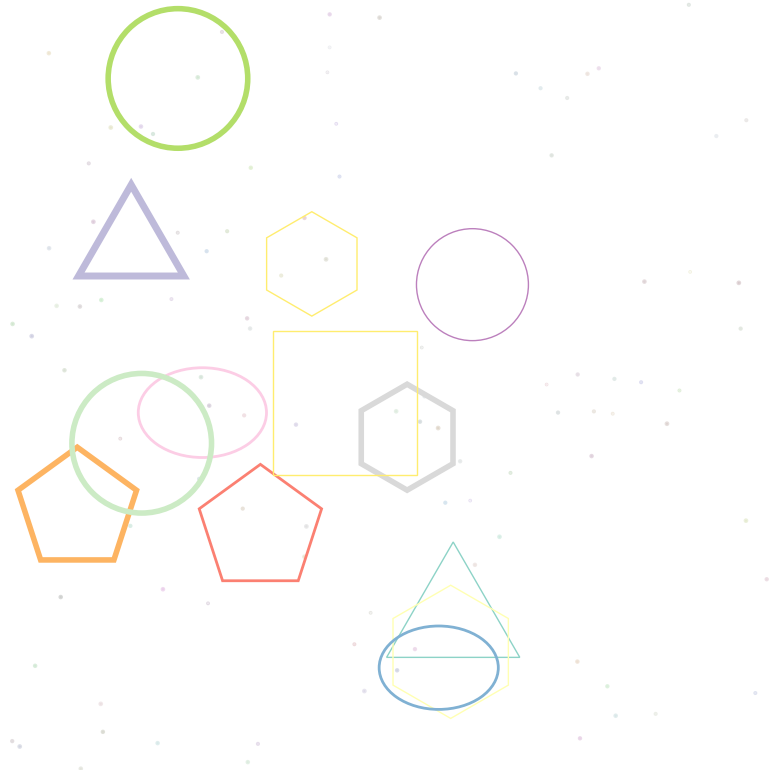[{"shape": "triangle", "thickness": 0.5, "radius": 0.5, "center": [0.589, 0.196]}, {"shape": "hexagon", "thickness": 0.5, "radius": 0.43, "center": [0.585, 0.153]}, {"shape": "triangle", "thickness": 2.5, "radius": 0.39, "center": [0.17, 0.681]}, {"shape": "pentagon", "thickness": 1, "radius": 0.42, "center": [0.338, 0.313]}, {"shape": "oval", "thickness": 1, "radius": 0.39, "center": [0.57, 0.133]}, {"shape": "pentagon", "thickness": 2, "radius": 0.4, "center": [0.1, 0.338]}, {"shape": "circle", "thickness": 2, "radius": 0.45, "center": [0.231, 0.898]}, {"shape": "oval", "thickness": 1, "radius": 0.42, "center": [0.263, 0.464]}, {"shape": "hexagon", "thickness": 2, "radius": 0.34, "center": [0.529, 0.432]}, {"shape": "circle", "thickness": 0.5, "radius": 0.36, "center": [0.614, 0.63]}, {"shape": "circle", "thickness": 2, "radius": 0.45, "center": [0.184, 0.424]}, {"shape": "square", "thickness": 0.5, "radius": 0.47, "center": [0.448, 0.476]}, {"shape": "hexagon", "thickness": 0.5, "radius": 0.34, "center": [0.405, 0.657]}]